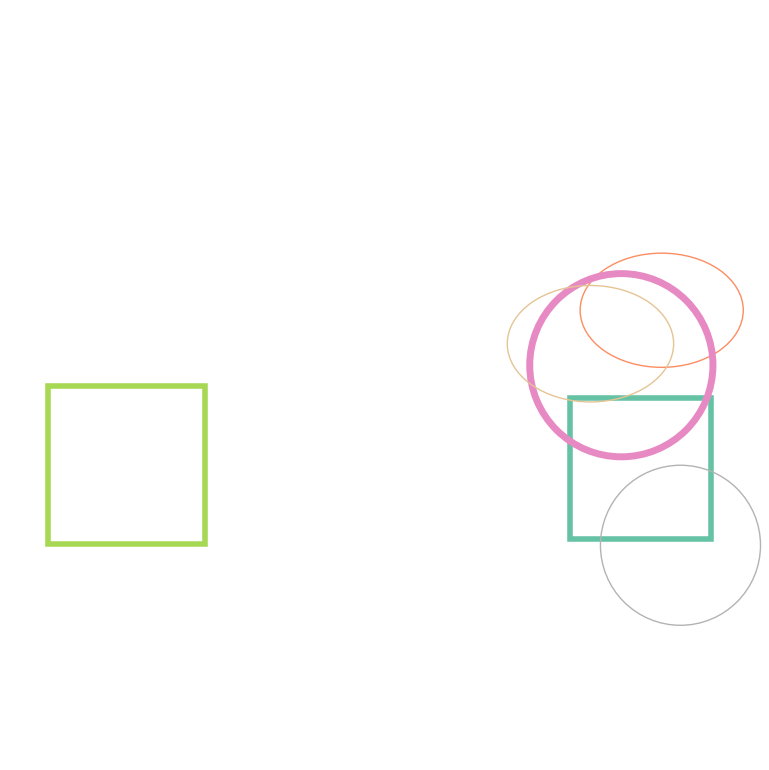[{"shape": "square", "thickness": 2, "radius": 0.46, "center": [0.832, 0.392]}, {"shape": "oval", "thickness": 0.5, "radius": 0.53, "center": [0.859, 0.597]}, {"shape": "circle", "thickness": 2.5, "radius": 0.59, "center": [0.807, 0.526]}, {"shape": "square", "thickness": 2, "radius": 0.51, "center": [0.164, 0.396]}, {"shape": "oval", "thickness": 0.5, "radius": 0.54, "center": [0.767, 0.554]}, {"shape": "circle", "thickness": 0.5, "radius": 0.52, "center": [0.884, 0.292]}]